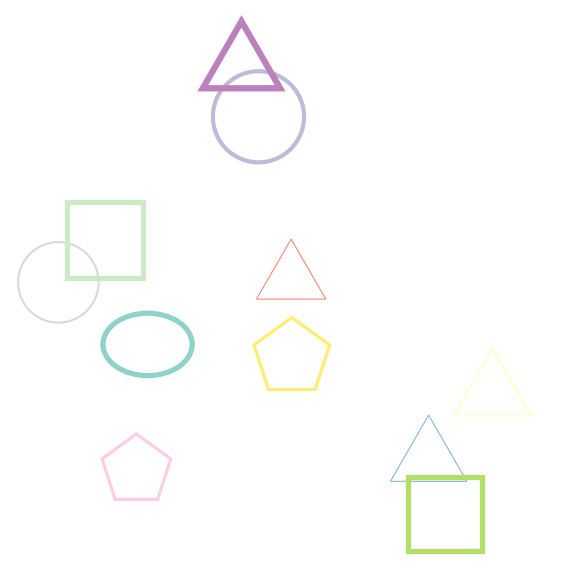[{"shape": "oval", "thickness": 2.5, "radius": 0.39, "center": [0.256, 0.403]}, {"shape": "triangle", "thickness": 0.5, "radius": 0.39, "center": [0.853, 0.318]}, {"shape": "circle", "thickness": 2, "radius": 0.39, "center": [0.448, 0.797]}, {"shape": "triangle", "thickness": 0.5, "radius": 0.35, "center": [0.504, 0.516]}, {"shape": "triangle", "thickness": 0.5, "radius": 0.38, "center": [0.742, 0.204]}, {"shape": "square", "thickness": 2.5, "radius": 0.32, "center": [0.771, 0.11]}, {"shape": "pentagon", "thickness": 1.5, "radius": 0.31, "center": [0.236, 0.185]}, {"shape": "circle", "thickness": 1, "radius": 0.35, "center": [0.101, 0.51]}, {"shape": "triangle", "thickness": 3, "radius": 0.39, "center": [0.418, 0.885]}, {"shape": "square", "thickness": 2.5, "radius": 0.33, "center": [0.181, 0.583]}, {"shape": "pentagon", "thickness": 1.5, "radius": 0.34, "center": [0.505, 0.38]}]